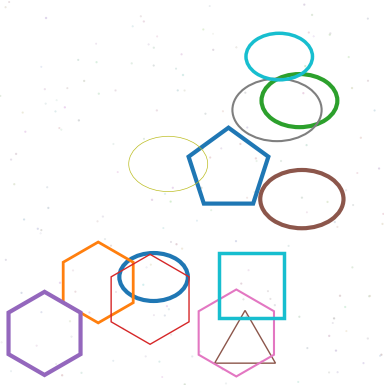[{"shape": "pentagon", "thickness": 3, "radius": 0.54, "center": [0.593, 0.559]}, {"shape": "oval", "thickness": 3, "radius": 0.44, "center": [0.399, 0.28]}, {"shape": "hexagon", "thickness": 2, "radius": 0.52, "center": [0.255, 0.266]}, {"shape": "oval", "thickness": 3, "radius": 0.49, "center": [0.778, 0.739]}, {"shape": "hexagon", "thickness": 1, "radius": 0.58, "center": [0.39, 0.223]}, {"shape": "hexagon", "thickness": 3, "radius": 0.54, "center": [0.116, 0.134]}, {"shape": "oval", "thickness": 3, "radius": 0.54, "center": [0.784, 0.483]}, {"shape": "triangle", "thickness": 1, "radius": 0.46, "center": [0.637, 0.102]}, {"shape": "hexagon", "thickness": 1.5, "radius": 0.56, "center": [0.614, 0.135]}, {"shape": "oval", "thickness": 1.5, "radius": 0.58, "center": [0.72, 0.714]}, {"shape": "oval", "thickness": 0.5, "radius": 0.51, "center": [0.437, 0.574]}, {"shape": "square", "thickness": 2.5, "radius": 0.42, "center": [0.653, 0.259]}, {"shape": "oval", "thickness": 2.5, "radius": 0.43, "center": [0.725, 0.853]}]